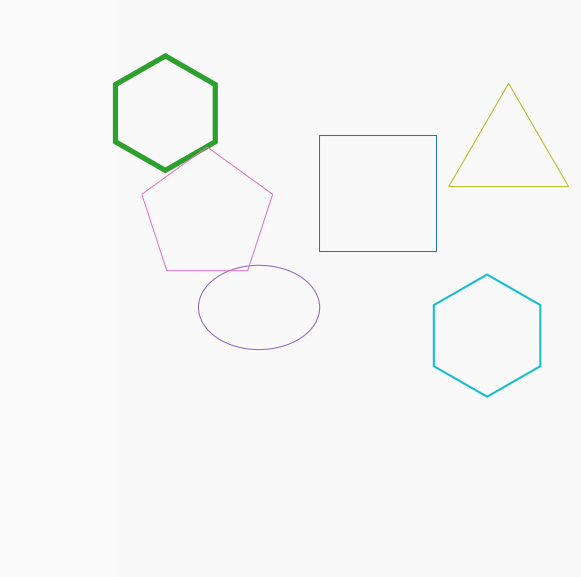[{"shape": "square", "thickness": 0.5, "radius": 0.5, "center": [0.65, 0.665]}, {"shape": "hexagon", "thickness": 2.5, "radius": 0.5, "center": [0.285, 0.803]}, {"shape": "oval", "thickness": 0.5, "radius": 0.52, "center": [0.446, 0.467]}, {"shape": "pentagon", "thickness": 0.5, "radius": 0.59, "center": [0.357, 0.626]}, {"shape": "triangle", "thickness": 0.5, "radius": 0.6, "center": [0.875, 0.736]}, {"shape": "hexagon", "thickness": 1, "radius": 0.53, "center": [0.838, 0.418]}]